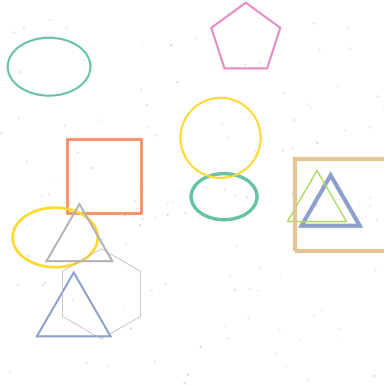[{"shape": "oval", "thickness": 1.5, "radius": 0.54, "center": [0.127, 0.827]}, {"shape": "oval", "thickness": 2.5, "radius": 0.43, "center": [0.582, 0.489]}, {"shape": "square", "thickness": 2, "radius": 0.48, "center": [0.269, 0.543]}, {"shape": "triangle", "thickness": 3, "radius": 0.44, "center": [0.859, 0.457]}, {"shape": "triangle", "thickness": 1.5, "radius": 0.55, "center": [0.192, 0.182]}, {"shape": "pentagon", "thickness": 1.5, "radius": 0.47, "center": [0.638, 0.899]}, {"shape": "triangle", "thickness": 1, "radius": 0.44, "center": [0.823, 0.469]}, {"shape": "oval", "thickness": 2, "radius": 0.55, "center": [0.143, 0.383]}, {"shape": "circle", "thickness": 1.5, "radius": 0.52, "center": [0.573, 0.642]}, {"shape": "square", "thickness": 3, "radius": 0.6, "center": [0.886, 0.467]}, {"shape": "hexagon", "thickness": 0.5, "radius": 0.59, "center": [0.263, 0.237]}, {"shape": "triangle", "thickness": 1.5, "radius": 0.49, "center": [0.206, 0.371]}]